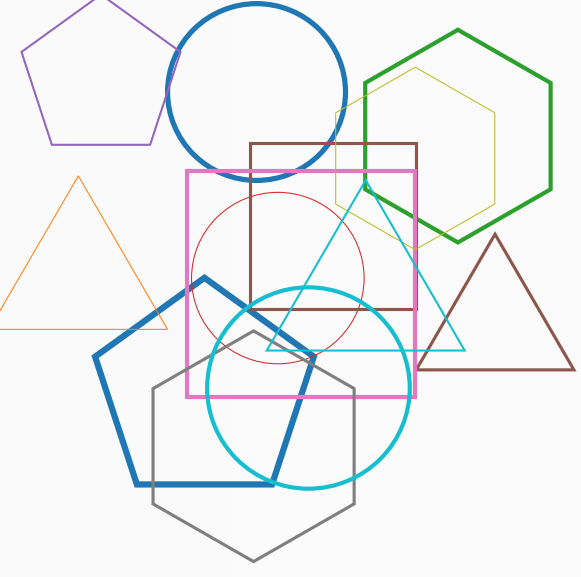[{"shape": "circle", "thickness": 2.5, "radius": 0.77, "center": [0.441, 0.84]}, {"shape": "pentagon", "thickness": 3, "radius": 0.99, "center": [0.352, 0.32]}, {"shape": "triangle", "thickness": 0.5, "radius": 0.89, "center": [0.135, 0.517]}, {"shape": "hexagon", "thickness": 2, "radius": 0.92, "center": [0.788, 0.763]}, {"shape": "circle", "thickness": 0.5, "radius": 0.74, "center": [0.478, 0.518]}, {"shape": "pentagon", "thickness": 1, "radius": 0.72, "center": [0.174, 0.865]}, {"shape": "square", "thickness": 1.5, "radius": 0.72, "center": [0.573, 0.608]}, {"shape": "triangle", "thickness": 1.5, "radius": 0.78, "center": [0.852, 0.437]}, {"shape": "square", "thickness": 2, "radius": 0.98, "center": [0.518, 0.507]}, {"shape": "hexagon", "thickness": 1.5, "radius": 1.0, "center": [0.436, 0.226]}, {"shape": "hexagon", "thickness": 0.5, "radius": 0.79, "center": [0.714, 0.725]}, {"shape": "circle", "thickness": 2, "radius": 0.87, "center": [0.531, 0.327]}, {"shape": "triangle", "thickness": 1, "radius": 0.98, "center": [0.629, 0.49]}]